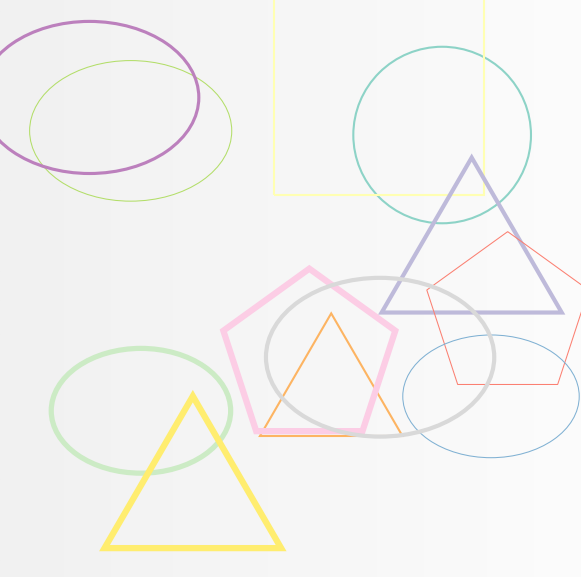[{"shape": "circle", "thickness": 1, "radius": 0.76, "center": [0.761, 0.765]}, {"shape": "square", "thickness": 1, "radius": 0.9, "center": [0.652, 0.842]}, {"shape": "triangle", "thickness": 2, "radius": 0.89, "center": [0.812, 0.547]}, {"shape": "pentagon", "thickness": 0.5, "radius": 0.73, "center": [0.873, 0.452]}, {"shape": "oval", "thickness": 0.5, "radius": 0.76, "center": [0.845, 0.313]}, {"shape": "triangle", "thickness": 1, "radius": 0.71, "center": [0.57, 0.315]}, {"shape": "oval", "thickness": 0.5, "radius": 0.87, "center": [0.225, 0.773]}, {"shape": "pentagon", "thickness": 3, "radius": 0.78, "center": [0.532, 0.378]}, {"shape": "oval", "thickness": 2, "radius": 0.98, "center": [0.654, 0.381]}, {"shape": "oval", "thickness": 1.5, "radius": 0.94, "center": [0.154, 0.83]}, {"shape": "oval", "thickness": 2.5, "radius": 0.77, "center": [0.242, 0.288]}, {"shape": "triangle", "thickness": 3, "radius": 0.88, "center": [0.332, 0.138]}]